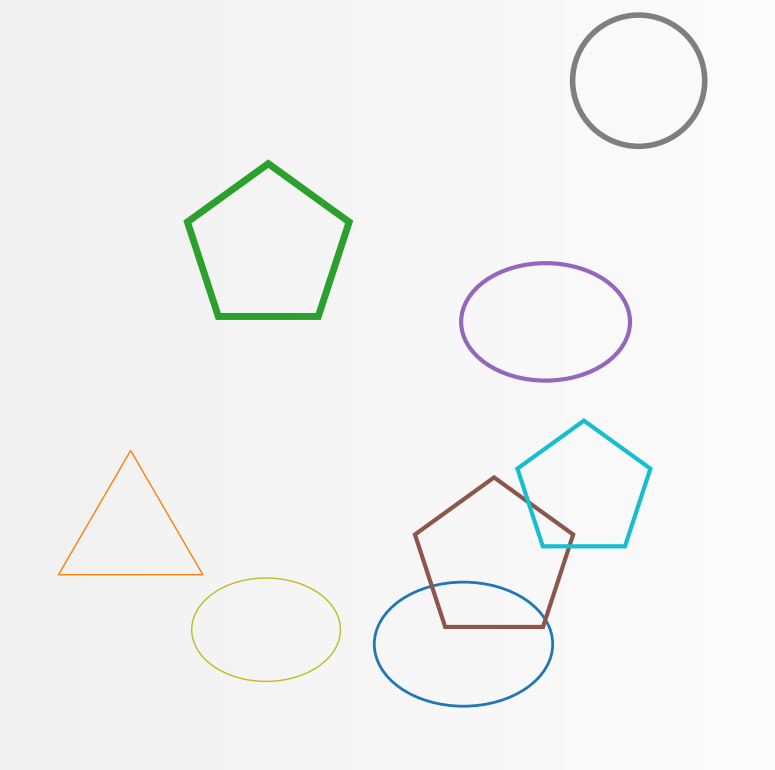[{"shape": "oval", "thickness": 1, "radius": 0.58, "center": [0.598, 0.163]}, {"shape": "triangle", "thickness": 0.5, "radius": 0.54, "center": [0.169, 0.307]}, {"shape": "pentagon", "thickness": 2.5, "radius": 0.55, "center": [0.346, 0.678]}, {"shape": "oval", "thickness": 1.5, "radius": 0.54, "center": [0.704, 0.582]}, {"shape": "pentagon", "thickness": 1.5, "radius": 0.54, "center": [0.638, 0.273]}, {"shape": "circle", "thickness": 2, "radius": 0.43, "center": [0.824, 0.895]}, {"shape": "oval", "thickness": 0.5, "radius": 0.48, "center": [0.343, 0.182]}, {"shape": "pentagon", "thickness": 1.5, "radius": 0.45, "center": [0.753, 0.363]}]